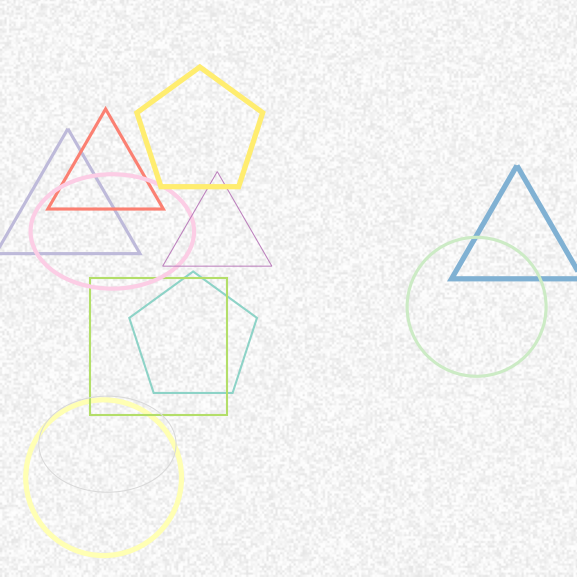[{"shape": "pentagon", "thickness": 1, "radius": 0.58, "center": [0.334, 0.413]}, {"shape": "circle", "thickness": 2.5, "radius": 0.67, "center": [0.179, 0.172]}, {"shape": "triangle", "thickness": 1.5, "radius": 0.72, "center": [0.118, 0.632]}, {"shape": "triangle", "thickness": 1.5, "radius": 0.58, "center": [0.183, 0.695]}, {"shape": "triangle", "thickness": 2.5, "radius": 0.65, "center": [0.895, 0.582]}, {"shape": "square", "thickness": 1, "radius": 0.59, "center": [0.275, 0.399]}, {"shape": "oval", "thickness": 2, "radius": 0.71, "center": [0.194, 0.598]}, {"shape": "oval", "thickness": 0.5, "radius": 0.59, "center": [0.186, 0.23]}, {"shape": "triangle", "thickness": 0.5, "radius": 0.55, "center": [0.376, 0.593]}, {"shape": "circle", "thickness": 1.5, "radius": 0.6, "center": [0.825, 0.468]}, {"shape": "pentagon", "thickness": 2.5, "radius": 0.57, "center": [0.346, 0.769]}]